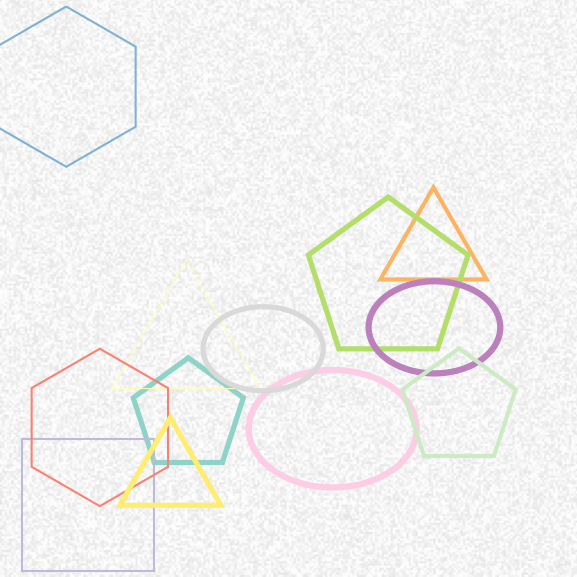[{"shape": "pentagon", "thickness": 2.5, "radius": 0.5, "center": [0.326, 0.279]}, {"shape": "triangle", "thickness": 0.5, "radius": 0.74, "center": [0.322, 0.401]}, {"shape": "square", "thickness": 1, "radius": 0.57, "center": [0.152, 0.125]}, {"shape": "hexagon", "thickness": 1, "radius": 0.68, "center": [0.173, 0.259]}, {"shape": "hexagon", "thickness": 1, "radius": 0.69, "center": [0.115, 0.849]}, {"shape": "triangle", "thickness": 2, "radius": 0.53, "center": [0.751, 0.568]}, {"shape": "pentagon", "thickness": 2.5, "radius": 0.73, "center": [0.672, 0.513]}, {"shape": "oval", "thickness": 3, "radius": 0.73, "center": [0.576, 0.257]}, {"shape": "oval", "thickness": 2.5, "radius": 0.52, "center": [0.456, 0.395]}, {"shape": "oval", "thickness": 3, "radius": 0.57, "center": [0.752, 0.432]}, {"shape": "pentagon", "thickness": 2, "radius": 0.52, "center": [0.795, 0.293]}, {"shape": "triangle", "thickness": 2.5, "radius": 0.5, "center": [0.295, 0.175]}]